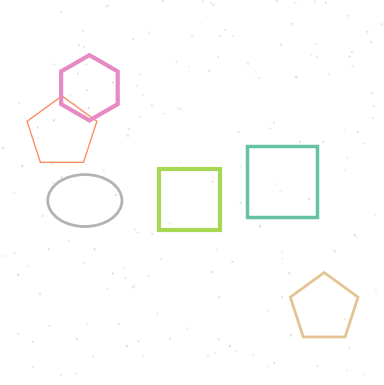[{"shape": "square", "thickness": 2.5, "radius": 0.46, "center": [0.733, 0.529]}, {"shape": "pentagon", "thickness": 1, "radius": 0.48, "center": [0.161, 0.655]}, {"shape": "hexagon", "thickness": 3, "radius": 0.42, "center": [0.232, 0.772]}, {"shape": "square", "thickness": 3, "radius": 0.4, "center": [0.492, 0.482]}, {"shape": "pentagon", "thickness": 2, "radius": 0.46, "center": [0.842, 0.2]}, {"shape": "oval", "thickness": 2, "radius": 0.48, "center": [0.22, 0.479]}]